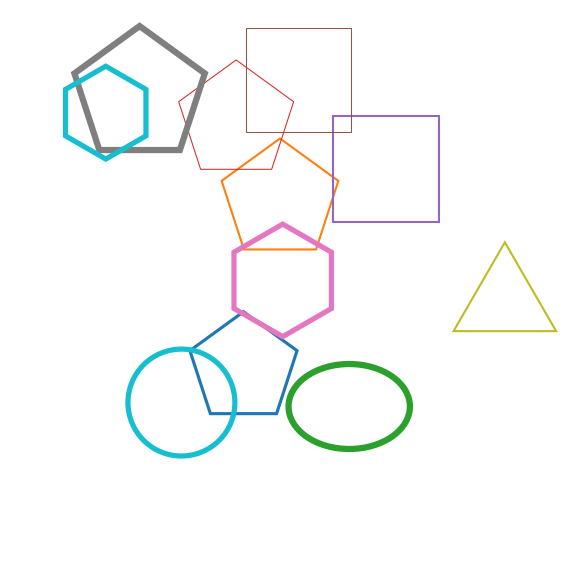[{"shape": "pentagon", "thickness": 1.5, "radius": 0.49, "center": [0.422, 0.362]}, {"shape": "pentagon", "thickness": 1, "radius": 0.53, "center": [0.485, 0.653]}, {"shape": "oval", "thickness": 3, "radius": 0.53, "center": [0.605, 0.295]}, {"shape": "pentagon", "thickness": 0.5, "radius": 0.52, "center": [0.409, 0.791]}, {"shape": "square", "thickness": 1, "radius": 0.46, "center": [0.668, 0.706]}, {"shape": "square", "thickness": 0.5, "radius": 0.45, "center": [0.517, 0.86]}, {"shape": "hexagon", "thickness": 2.5, "radius": 0.49, "center": [0.49, 0.514]}, {"shape": "pentagon", "thickness": 3, "radius": 0.59, "center": [0.242, 0.835]}, {"shape": "triangle", "thickness": 1, "radius": 0.51, "center": [0.874, 0.477]}, {"shape": "hexagon", "thickness": 2.5, "radius": 0.4, "center": [0.183, 0.804]}, {"shape": "circle", "thickness": 2.5, "radius": 0.46, "center": [0.314, 0.302]}]